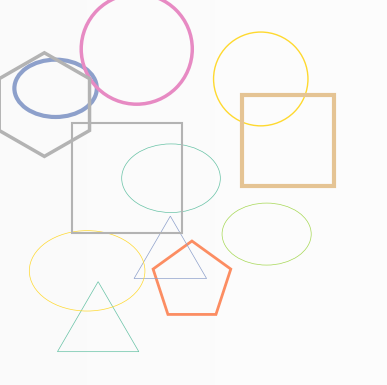[{"shape": "oval", "thickness": 0.5, "radius": 0.64, "center": [0.441, 0.537]}, {"shape": "triangle", "thickness": 0.5, "radius": 0.61, "center": [0.253, 0.147]}, {"shape": "pentagon", "thickness": 2, "radius": 0.53, "center": [0.495, 0.269]}, {"shape": "oval", "thickness": 3, "radius": 0.53, "center": [0.143, 0.771]}, {"shape": "triangle", "thickness": 0.5, "radius": 0.54, "center": [0.44, 0.331]}, {"shape": "circle", "thickness": 2.5, "radius": 0.72, "center": [0.353, 0.873]}, {"shape": "oval", "thickness": 0.5, "radius": 0.58, "center": [0.688, 0.392]}, {"shape": "circle", "thickness": 1, "radius": 0.61, "center": [0.673, 0.795]}, {"shape": "oval", "thickness": 0.5, "radius": 0.75, "center": [0.225, 0.297]}, {"shape": "square", "thickness": 3, "radius": 0.6, "center": [0.743, 0.635]}, {"shape": "hexagon", "thickness": 2.5, "radius": 0.67, "center": [0.115, 0.728]}, {"shape": "square", "thickness": 1.5, "radius": 0.71, "center": [0.328, 0.538]}]